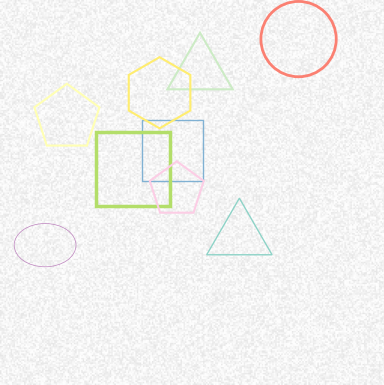[{"shape": "triangle", "thickness": 1, "radius": 0.49, "center": [0.622, 0.387]}, {"shape": "pentagon", "thickness": 1.5, "radius": 0.44, "center": [0.174, 0.694]}, {"shape": "circle", "thickness": 2, "radius": 0.49, "center": [0.775, 0.898]}, {"shape": "square", "thickness": 1, "radius": 0.4, "center": [0.449, 0.61]}, {"shape": "square", "thickness": 2.5, "radius": 0.48, "center": [0.345, 0.56]}, {"shape": "pentagon", "thickness": 1.5, "radius": 0.37, "center": [0.459, 0.507]}, {"shape": "oval", "thickness": 0.5, "radius": 0.4, "center": [0.117, 0.363]}, {"shape": "triangle", "thickness": 1.5, "radius": 0.49, "center": [0.52, 0.817]}, {"shape": "hexagon", "thickness": 1.5, "radius": 0.46, "center": [0.414, 0.759]}]